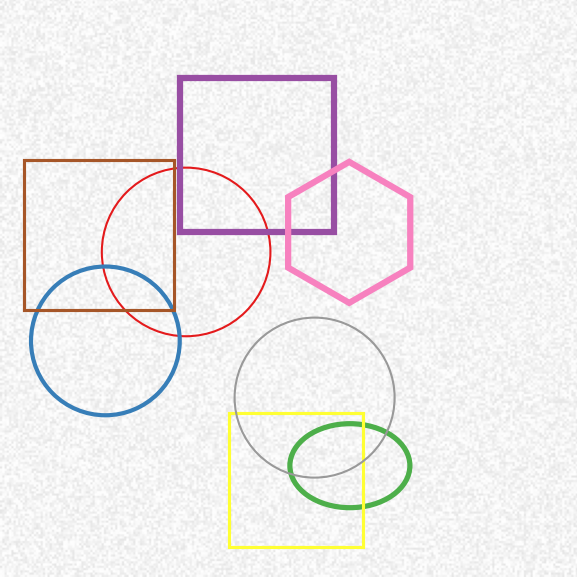[{"shape": "circle", "thickness": 1, "radius": 0.73, "center": [0.322, 0.563]}, {"shape": "circle", "thickness": 2, "radius": 0.64, "center": [0.182, 0.409]}, {"shape": "oval", "thickness": 2.5, "radius": 0.52, "center": [0.606, 0.193]}, {"shape": "square", "thickness": 3, "radius": 0.67, "center": [0.445, 0.731]}, {"shape": "square", "thickness": 1.5, "radius": 0.58, "center": [0.513, 0.168]}, {"shape": "square", "thickness": 1.5, "radius": 0.65, "center": [0.171, 0.592]}, {"shape": "hexagon", "thickness": 3, "radius": 0.61, "center": [0.605, 0.597]}, {"shape": "circle", "thickness": 1, "radius": 0.69, "center": [0.545, 0.311]}]